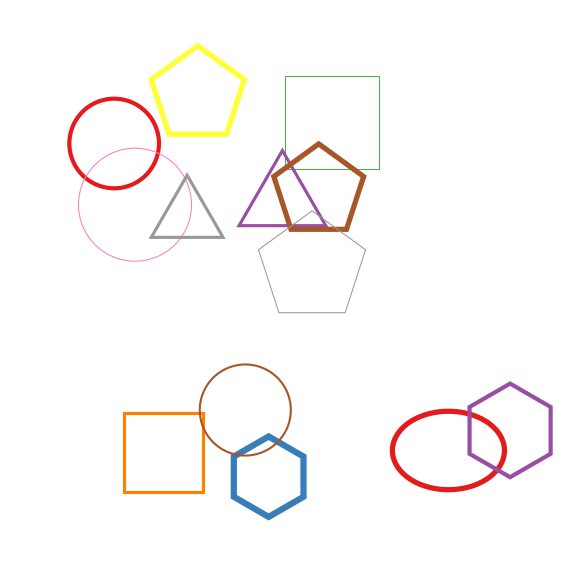[{"shape": "circle", "thickness": 2, "radius": 0.39, "center": [0.198, 0.751]}, {"shape": "oval", "thickness": 2.5, "radius": 0.49, "center": [0.777, 0.219]}, {"shape": "hexagon", "thickness": 3, "radius": 0.35, "center": [0.465, 0.174]}, {"shape": "square", "thickness": 0.5, "radius": 0.41, "center": [0.575, 0.787]}, {"shape": "hexagon", "thickness": 2, "radius": 0.41, "center": [0.883, 0.254]}, {"shape": "triangle", "thickness": 1.5, "radius": 0.43, "center": [0.489, 0.652]}, {"shape": "square", "thickness": 1.5, "radius": 0.34, "center": [0.283, 0.216]}, {"shape": "pentagon", "thickness": 2.5, "radius": 0.42, "center": [0.342, 0.835]}, {"shape": "circle", "thickness": 1, "radius": 0.39, "center": [0.425, 0.289]}, {"shape": "pentagon", "thickness": 2.5, "radius": 0.41, "center": [0.552, 0.668]}, {"shape": "circle", "thickness": 0.5, "radius": 0.49, "center": [0.234, 0.645]}, {"shape": "triangle", "thickness": 1.5, "radius": 0.36, "center": [0.324, 0.624]}, {"shape": "pentagon", "thickness": 0.5, "radius": 0.49, "center": [0.54, 0.537]}]